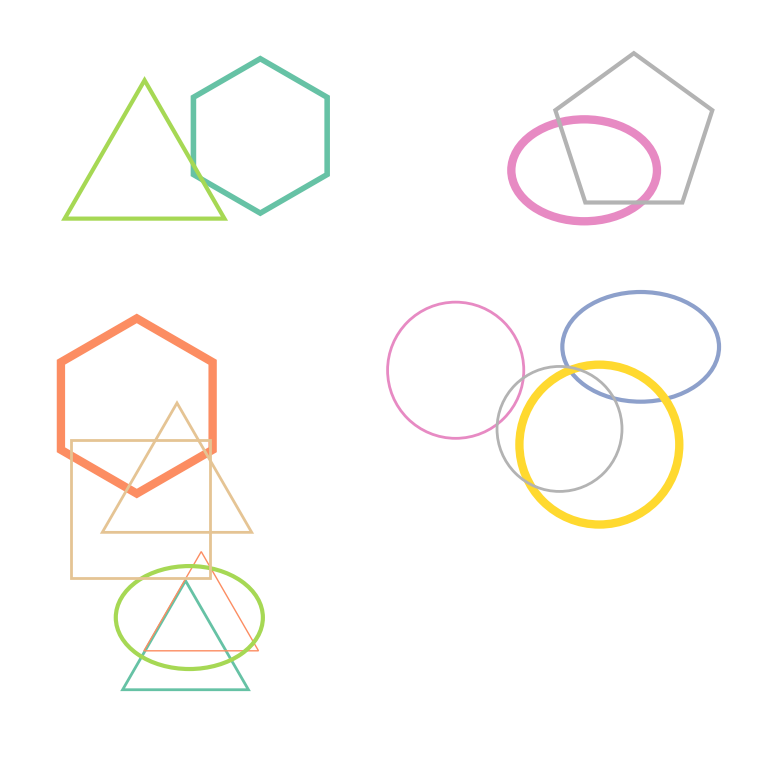[{"shape": "triangle", "thickness": 1, "radius": 0.47, "center": [0.241, 0.151]}, {"shape": "hexagon", "thickness": 2, "radius": 0.5, "center": [0.338, 0.823]}, {"shape": "hexagon", "thickness": 3, "radius": 0.57, "center": [0.178, 0.473]}, {"shape": "triangle", "thickness": 0.5, "radius": 0.43, "center": [0.261, 0.198]}, {"shape": "oval", "thickness": 1.5, "radius": 0.51, "center": [0.832, 0.55]}, {"shape": "circle", "thickness": 1, "radius": 0.44, "center": [0.592, 0.519]}, {"shape": "oval", "thickness": 3, "radius": 0.47, "center": [0.759, 0.779]}, {"shape": "triangle", "thickness": 1.5, "radius": 0.6, "center": [0.188, 0.776]}, {"shape": "oval", "thickness": 1.5, "radius": 0.48, "center": [0.246, 0.198]}, {"shape": "circle", "thickness": 3, "radius": 0.52, "center": [0.778, 0.423]}, {"shape": "square", "thickness": 1, "radius": 0.45, "center": [0.182, 0.339]}, {"shape": "triangle", "thickness": 1, "radius": 0.56, "center": [0.23, 0.365]}, {"shape": "pentagon", "thickness": 1.5, "radius": 0.54, "center": [0.823, 0.824]}, {"shape": "circle", "thickness": 1, "radius": 0.41, "center": [0.727, 0.443]}]